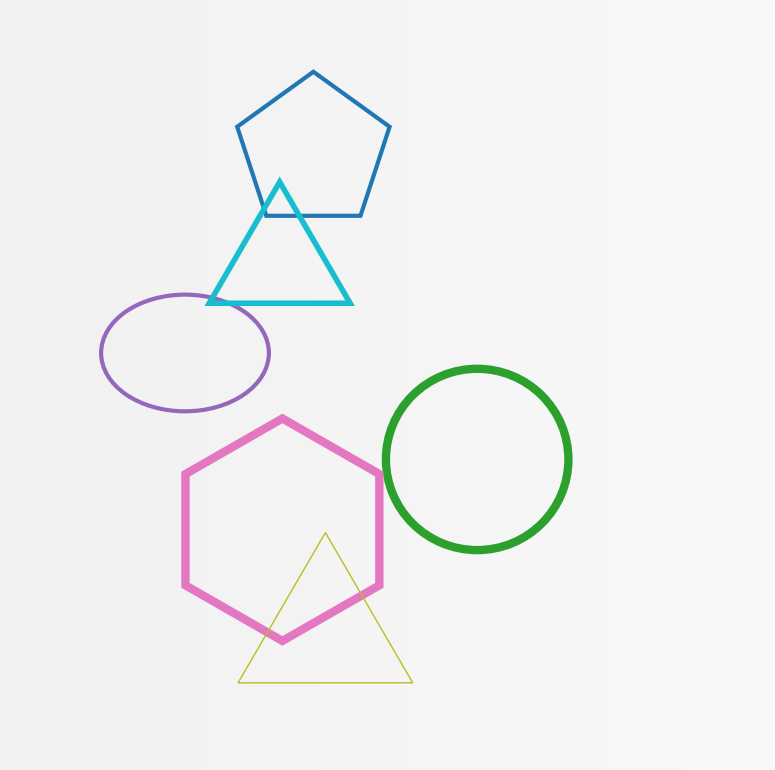[{"shape": "pentagon", "thickness": 1.5, "radius": 0.52, "center": [0.404, 0.803]}, {"shape": "circle", "thickness": 3, "radius": 0.59, "center": [0.616, 0.403]}, {"shape": "oval", "thickness": 1.5, "radius": 0.54, "center": [0.239, 0.542]}, {"shape": "hexagon", "thickness": 3, "radius": 0.72, "center": [0.364, 0.312]}, {"shape": "triangle", "thickness": 0.5, "radius": 0.65, "center": [0.42, 0.178]}, {"shape": "triangle", "thickness": 2, "radius": 0.52, "center": [0.361, 0.659]}]